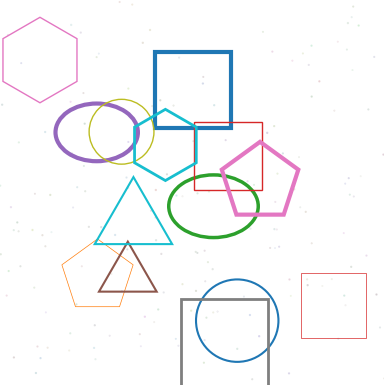[{"shape": "square", "thickness": 3, "radius": 0.49, "center": [0.501, 0.767]}, {"shape": "circle", "thickness": 1.5, "radius": 0.54, "center": [0.616, 0.167]}, {"shape": "pentagon", "thickness": 0.5, "radius": 0.49, "center": [0.253, 0.282]}, {"shape": "oval", "thickness": 2.5, "radius": 0.58, "center": [0.555, 0.464]}, {"shape": "square", "thickness": 0.5, "radius": 0.42, "center": [0.867, 0.207]}, {"shape": "square", "thickness": 1, "radius": 0.44, "center": [0.593, 0.594]}, {"shape": "oval", "thickness": 3, "radius": 0.54, "center": [0.251, 0.656]}, {"shape": "triangle", "thickness": 1.5, "radius": 0.43, "center": [0.332, 0.286]}, {"shape": "hexagon", "thickness": 1, "radius": 0.55, "center": [0.104, 0.844]}, {"shape": "pentagon", "thickness": 3, "radius": 0.52, "center": [0.675, 0.527]}, {"shape": "square", "thickness": 2, "radius": 0.56, "center": [0.582, 0.111]}, {"shape": "circle", "thickness": 1, "radius": 0.42, "center": [0.316, 0.658]}, {"shape": "hexagon", "thickness": 2, "radius": 0.46, "center": [0.43, 0.624]}, {"shape": "triangle", "thickness": 1.5, "radius": 0.58, "center": [0.347, 0.424]}]